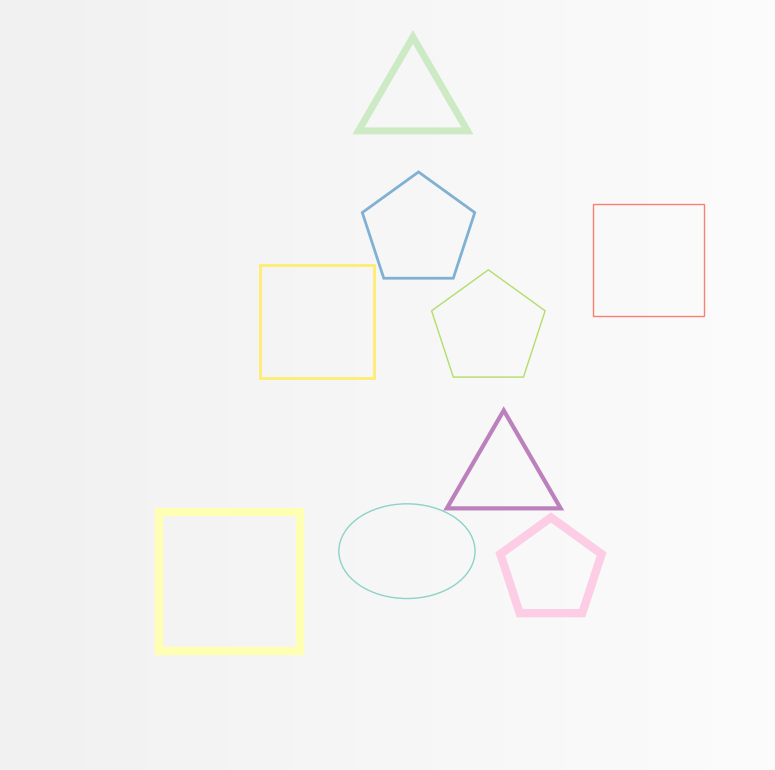[{"shape": "oval", "thickness": 0.5, "radius": 0.44, "center": [0.525, 0.284]}, {"shape": "square", "thickness": 3, "radius": 0.45, "center": [0.296, 0.245]}, {"shape": "square", "thickness": 0.5, "radius": 0.36, "center": [0.837, 0.662]}, {"shape": "pentagon", "thickness": 1, "radius": 0.38, "center": [0.54, 0.7]}, {"shape": "pentagon", "thickness": 0.5, "radius": 0.39, "center": [0.63, 0.573]}, {"shape": "pentagon", "thickness": 3, "radius": 0.34, "center": [0.711, 0.259]}, {"shape": "triangle", "thickness": 1.5, "radius": 0.42, "center": [0.65, 0.382]}, {"shape": "triangle", "thickness": 2.5, "radius": 0.41, "center": [0.533, 0.871]}, {"shape": "square", "thickness": 1, "radius": 0.37, "center": [0.409, 0.582]}]